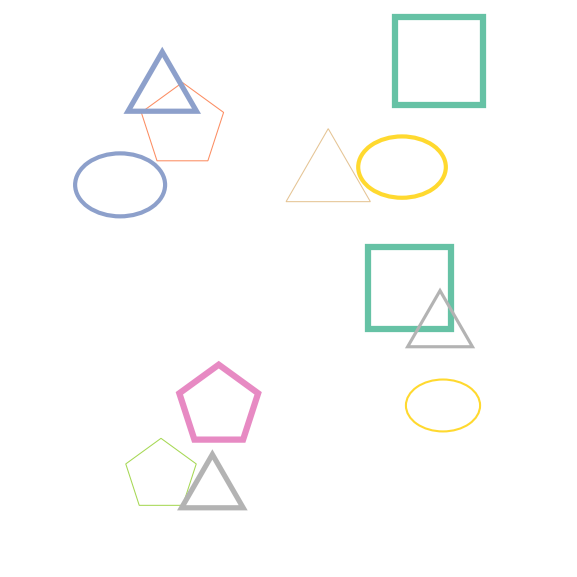[{"shape": "square", "thickness": 3, "radius": 0.38, "center": [0.76, 0.893]}, {"shape": "square", "thickness": 3, "radius": 0.36, "center": [0.708, 0.5]}, {"shape": "pentagon", "thickness": 0.5, "radius": 0.37, "center": [0.316, 0.781]}, {"shape": "oval", "thickness": 2, "radius": 0.39, "center": [0.208, 0.679]}, {"shape": "triangle", "thickness": 2.5, "radius": 0.34, "center": [0.281, 0.841]}, {"shape": "pentagon", "thickness": 3, "radius": 0.36, "center": [0.379, 0.296]}, {"shape": "pentagon", "thickness": 0.5, "radius": 0.32, "center": [0.279, 0.176]}, {"shape": "oval", "thickness": 2, "radius": 0.38, "center": [0.696, 0.71]}, {"shape": "oval", "thickness": 1, "radius": 0.32, "center": [0.767, 0.297]}, {"shape": "triangle", "thickness": 0.5, "radius": 0.42, "center": [0.568, 0.692]}, {"shape": "triangle", "thickness": 2.5, "radius": 0.31, "center": [0.368, 0.151]}, {"shape": "triangle", "thickness": 1.5, "radius": 0.32, "center": [0.762, 0.431]}]